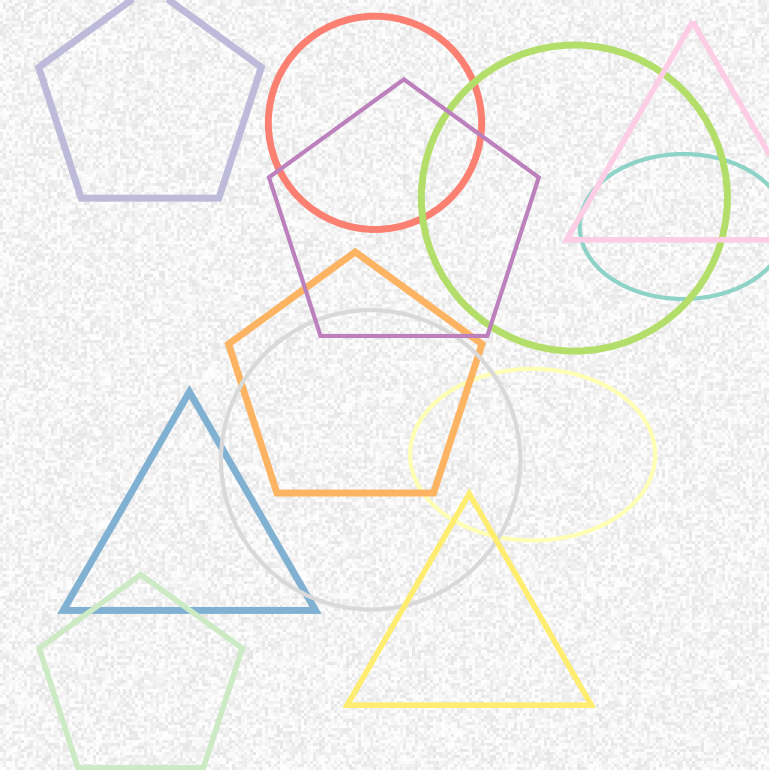[{"shape": "oval", "thickness": 1.5, "radius": 0.67, "center": [0.887, 0.706]}, {"shape": "oval", "thickness": 1.5, "radius": 0.8, "center": [0.692, 0.41]}, {"shape": "pentagon", "thickness": 2.5, "radius": 0.76, "center": [0.195, 0.866]}, {"shape": "circle", "thickness": 2.5, "radius": 0.69, "center": [0.487, 0.84]}, {"shape": "triangle", "thickness": 2.5, "radius": 0.95, "center": [0.246, 0.302]}, {"shape": "pentagon", "thickness": 2.5, "radius": 0.87, "center": [0.461, 0.5]}, {"shape": "circle", "thickness": 2.5, "radius": 0.99, "center": [0.746, 0.743]}, {"shape": "triangle", "thickness": 2, "radius": 0.94, "center": [0.9, 0.783]}, {"shape": "circle", "thickness": 1.5, "radius": 0.97, "center": [0.481, 0.403]}, {"shape": "pentagon", "thickness": 1.5, "radius": 0.92, "center": [0.525, 0.713]}, {"shape": "pentagon", "thickness": 2, "radius": 0.69, "center": [0.183, 0.115]}, {"shape": "triangle", "thickness": 2, "radius": 0.92, "center": [0.609, 0.176]}]